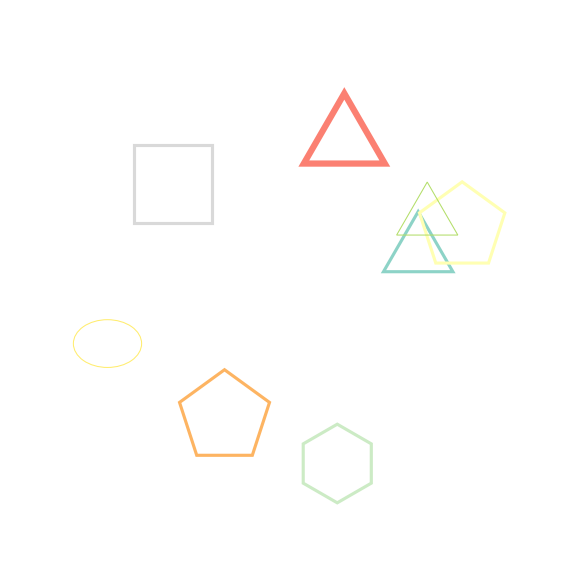[{"shape": "triangle", "thickness": 1.5, "radius": 0.35, "center": [0.724, 0.563]}, {"shape": "pentagon", "thickness": 1.5, "radius": 0.39, "center": [0.8, 0.607]}, {"shape": "triangle", "thickness": 3, "radius": 0.4, "center": [0.596, 0.756]}, {"shape": "pentagon", "thickness": 1.5, "radius": 0.41, "center": [0.389, 0.277]}, {"shape": "triangle", "thickness": 0.5, "radius": 0.31, "center": [0.74, 0.623]}, {"shape": "square", "thickness": 1.5, "radius": 0.34, "center": [0.3, 0.68]}, {"shape": "hexagon", "thickness": 1.5, "radius": 0.34, "center": [0.584, 0.197]}, {"shape": "oval", "thickness": 0.5, "radius": 0.3, "center": [0.186, 0.404]}]